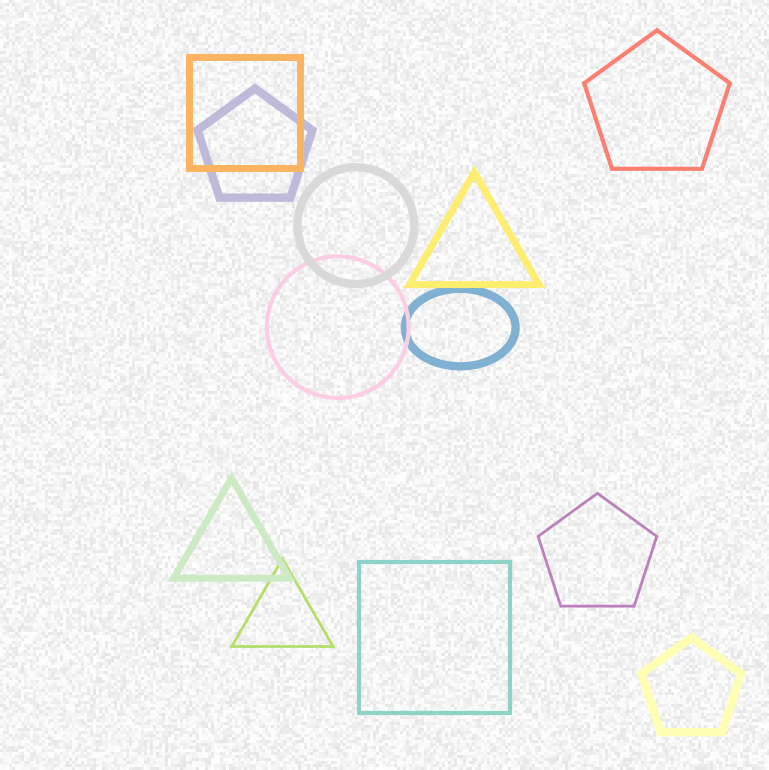[{"shape": "square", "thickness": 1.5, "radius": 0.49, "center": [0.565, 0.172]}, {"shape": "pentagon", "thickness": 3, "radius": 0.34, "center": [0.898, 0.104]}, {"shape": "pentagon", "thickness": 3, "radius": 0.39, "center": [0.331, 0.807]}, {"shape": "pentagon", "thickness": 1.5, "radius": 0.5, "center": [0.853, 0.861]}, {"shape": "oval", "thickness": 3, "radius": 0.36, "center": [0.598, 0.575]}, {"shape": "square", "thickness": 2.5, "radius": 0.36, "center": [0.318, 0.854]}, {"shape": "triangle", "thickness": 1, "radius": 0.38, "center": [0.367, 0.198]}, {"shape": "circle", "thickness": 1.5, "radius": 0.46, "center": [0.439, 0.575]}, {"shape": "circle", "thickness": 3, "radius": 0.38, "center": [0.462, 0.707]}, {"shape": "pentagon", "thickness": 1, "radius": 0.41, "center": [0.776, 0.278]}, {"shape": "triangle", "thickness": 2.5, "radius": 0.43, "center": [0.301, 0.292]}, {"shape": "triangle", "thickness": 2.5, "radius": 0.49, "center": [0.616, 0.679]}]